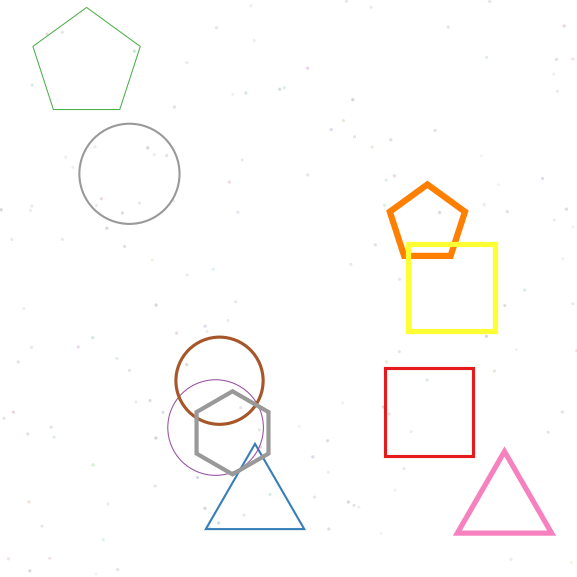[{"shape": "square", "thickness": 1.5, "radius": 0.38, "center": [0.743, 0.286]}, {"shape": "triangle", "thickness": 1, "radius": 0.49, "center": [0.442, 0.132]}, {"shape": "pentagon", "thickness": 0.5, "radius": 0.49, "center": [0.15, 0.889]}, {"shape": "circle", "thickness": 0.5, "radius": 0.41, "center": [0.373, 0.259]}, {"shape": "pentagon", "thickness": 3, "radius": 0.34, "center": [0.74, 0.611]}, {"shape": "square", "thickness": 2.5, "radius": 0.38, "center": [0.782, 0.501]}, {"shape": "circle", "thickness": 1.5, "radius": 0.38, "center": [0.38, 0.34]}, {"shape": "triangle", "thickness": 2.5, "radius": 0.47, "center": [0.874, 0.123]}, {"shape": "circle", "thickness": 1, "radius": 0.43, "center": [0.224, 0.698]}, {"shape": "hexagon", "thickness": 2, "radius": 0.36, "center": [0.403, 0.25]}]